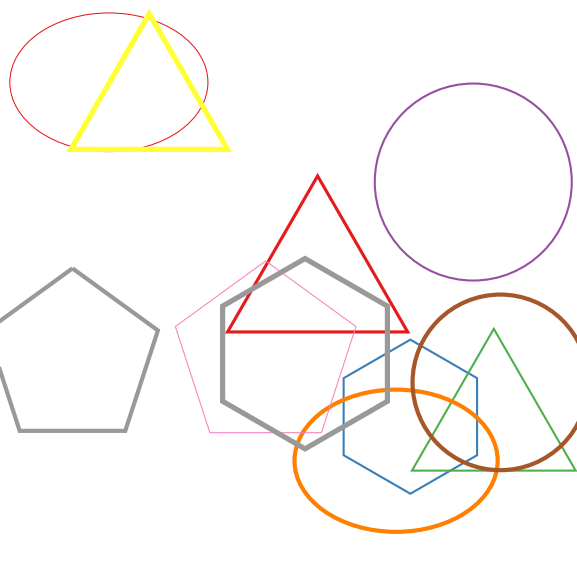[{"shape": "oval", "thickness": 0.5, "radius": 0.86, "center": [0.189, 0.857]}, {"shape": "triangle", "thickness": 1.5, "radius": 0.9, "center": [0.55, 0.514]}, {"shape": "hexagon", "thickness": 1, "radius": 0.67, "center": [0.711, 0.278]}, {"shape": "triangle", "thickness": 1, "radius": 0.82, "center": [0.855, 0.266]}, {"shape": "circle", "thickness": 1, "radius": 0.85, "center": [0.82, 0.684]}, {"shape": "oval", "thickness": 2, "radius": 0.88, "center": [0.686, 0.201]}, {"shape": "triangle", "thickness": 2.5, "radius": 0.78, "center": [0.258, 0.819]}, {"shape": "circle", "thickness": 2, "radius": 0.76, "center": [0.866, 0.337]}, {"shape": "pentagon", "thickness": 0.5, "radius": 0.82, "center": [0.46, 0.383]}, {"shape": "pentagon", "thickness": 2, "radius": 0.78, "center": [0.125, 0.379]}, {"shape": "hexagon", "thickness": 2.5, "radius": 0.82, "center": [0.528, 0.387]}]